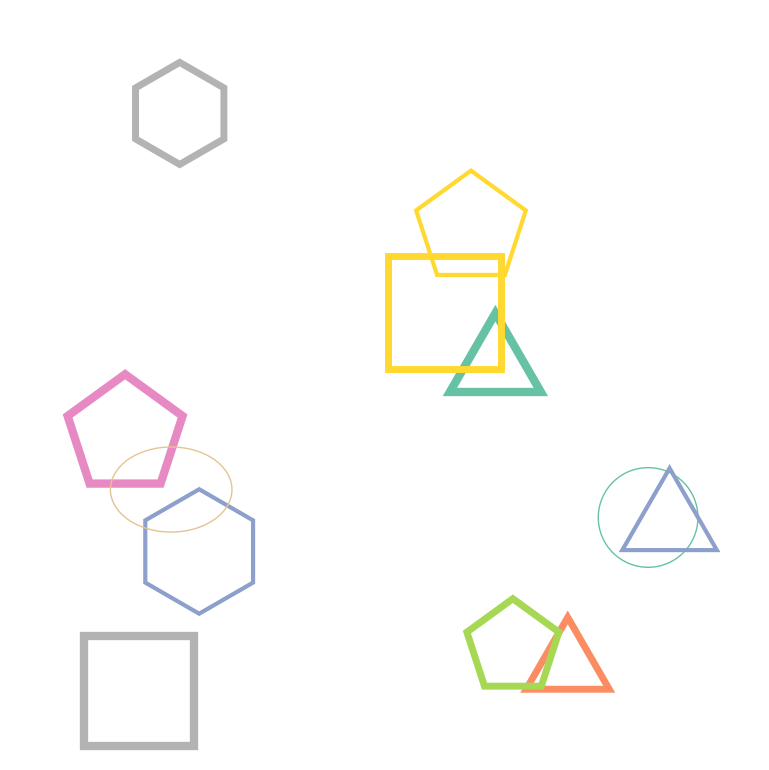[{"shape": "triangle", "thickness": 3, "radius": 0.34, "center": [0.643, 0.525]}, {"shape": "circle", "thickness": 0.5, "radius": 0.32, "center": [0.842, 0.328]}, {"shape": "triangle", "thickness": 2.5, "radius": 0.31, "center": [0.737, 0.136]}, {"shape": "hexagon", "thickness": 1.5, "radius": 0.4, "center": [0.259, 0.284]}, {"shape": "triangle", "thickness": 1.5, "radius": 0.35, "center": [0.87, 0.321]}, {"shape": "pentagon", "thickness": 3, "radius": 0.39, "center": [0.162, 0.435]}, {"shape": "pentagon", "thickness": 2.5, "radius": 0.31, "center": [0.666, 0.16]}, {"shape": "square", "thickness": 2.5, "radius": 0.37, "center": [0.577, 0.594]}, {"shape": "pentagon", "thickness": 1.5, "radius": 0.37, "center": [0.612, 0.704]}, {"shape": "oval", "thickness": 0.5, "radius": 0.39, "center": [0.222, 0.364]}, {"shape": "square", "thickness": 3, "radius": 0.36, "center": [0.181, 0.102]}, {"shape": "hexagon", "thickness": 2.5, "radius": 0.33, "center": [0.233, 0.853]}]